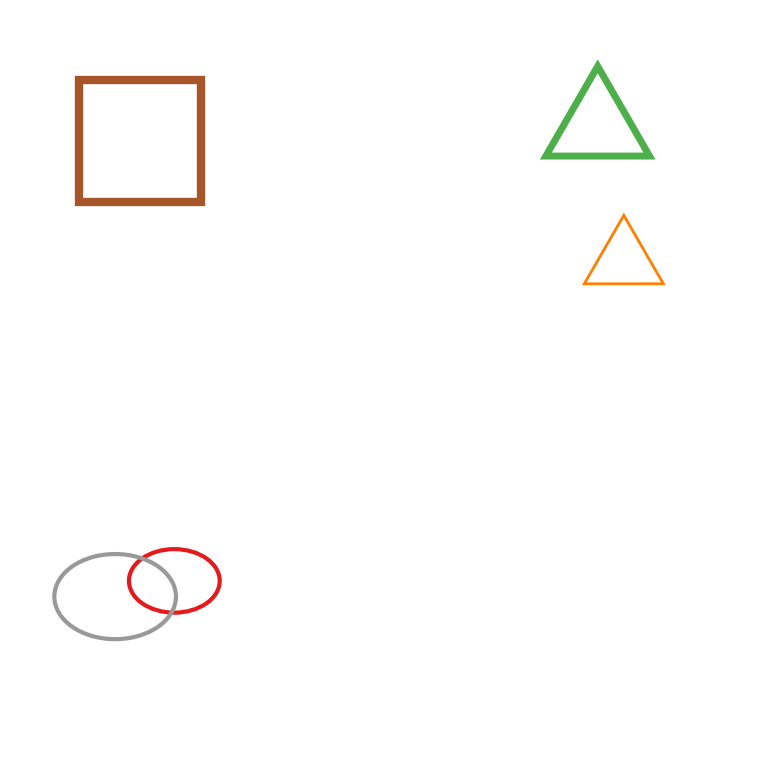[{"shape": "oval", "thickness": 1.5, "radius": 0.29, "center": [0.226, 0.246]}, {"shape": "triangle", "thickness": 2.5, "radius": 0.39, "center": [0.776, 0.836]}, {"shape": "triangle", "thickness": 1, "radius": 0.3, "center": [0.81, 0.661]}, {"shape": "square", "thickness": 3, "radius": 0.4, "center": [0.182, 0.817]}, {"shape": "oval", "thickness": 1.5, "radius": 0.39, "center": [0.15, 0.225]}]